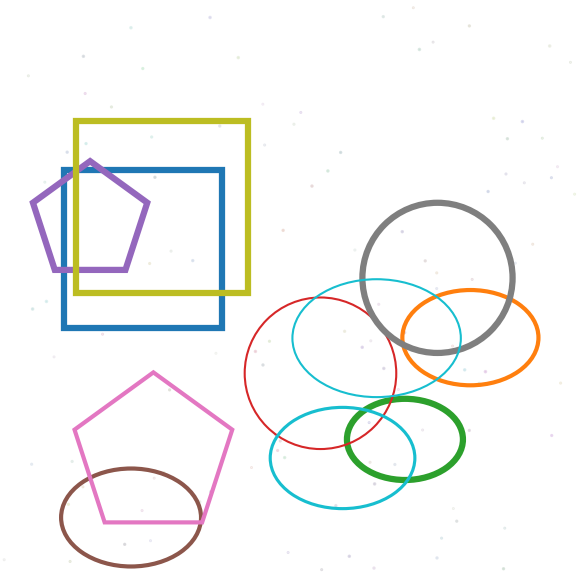[{"shape": "square", "thickness": 3, "radius": 0.68, "center": [0.248, 0.568]}, {"shape": "oval", "thickness": 2, "radius": 0.59, "center": [0.815, 0.414]}, {"shape": "oval", "thickness": 3, "radius": 0.5, "center": [0.701, 0.238]}, {"shape": "circle", "thickness": 1, "radius": 0.66, "center": [0.555, 0.353]}, {"shape": "pentagon", "thickness": 3, "radius": 0.52, "center": [0.156, 0.616]}, {"shape": "oval", "thickness": 2, "radius": 0.61, "center": [0.227, 0.103]}, {"shape": "pentagon", "thickness": 2, "radius": 0.72, "center": [0.266, 0.211]}, {"shape": "circle", "thickness": 3, "radius": 0.65, "center": [0.758, 0.518]}, {"shape": "square", "thickness": 3, "radius": 0.74, "center": [0.28, 0.64]}, {"shape": "oval", "thickness": 1, "radius": 0.73, "center": [0.652, 0.414]}, {"shape": "oval", "thickness": 1.5, "radius": 0.63, "center": [0.593, 0.206]}]